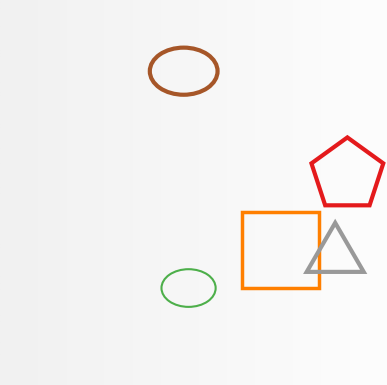[{"shape": "pentagon", "thickness": 3, "radius": 0.49, "center": [0.896, 0.546]}, {"shape": "oval", "thickness": 1.5, "radius": 0.35, "center": [0.487, 0.252]}, {"shape": "square", "thickness": 2.5, "radius": 0.49, "center": [0.723, 0.35]}, {"shape": "oval", "thickness": 3, "radius": 0.44, "center": [0.474, 0.815]}, {"shape": "triangle", "thickness": 3, "radius": 0.42, "center": [0.865, 0.336]}]